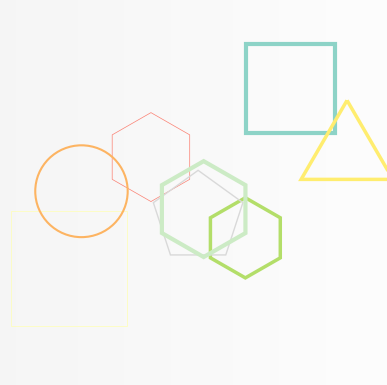[{"shape": "square", "thickness": 3, "radius": 0.58, "center": [0.75, 0.771]}, {"shape": "square", "thickness": 0.5, "radius": 0.75, "center": [0.178, 0.302]}, {"shape": "hexagon", "thickness": 0.5, "radius": 0.58, "center": [0.39, 0.592]}, {"shape": "circle", "thickness": 1.5, "radius": 0.6, "center": [0.21, 0.503]}, {"shape": "hexagon", "thickness": 2.5, "radius": 0.52, "center": [0.633, 0.382]}, {"shape": "pentagon", "thickness": 1, "radius": 0.61, "center": [0.511, 0.436]}, {"shape": "hexagon", "thickness": 3, "radius": 0.62, "center": [0.526, 0.457]}, {"shape": "triangle", "thickness": 2.5, "radius": 0.68, "center": [0.896, 0.602]}]